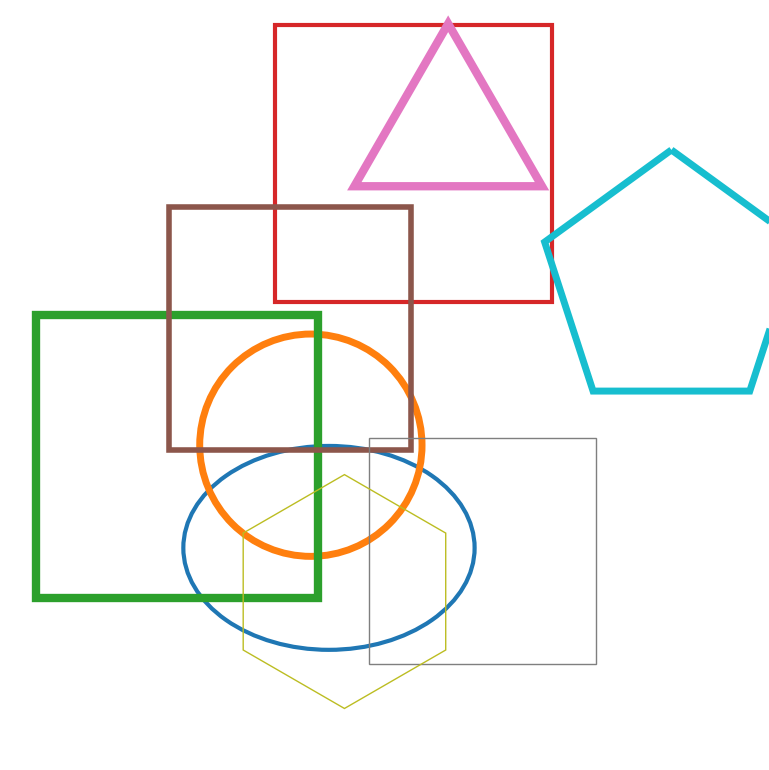[{"shape": "oval", "thickness": 1.5, "radius": 0.95, "center": [0.427, 0.288]}, {"shape": "circle", "thickness": 2.5, "radius": 0.72, "center": [0.404, 0.422]}, {"shape": "square", "thickness": 3, "radius": 0.92, "center": [0.23, 0.407]}, {"shape": "square", "thickness": 1.5, "radius": 0.9, "center": [0.537, 0.788]}, {"shape": "square", "thickness": 2, "radius": 0.79, "center": [0.377, 0.573]}, {"shape": "triangle", "thickness": 3, "radius": 0.7, "center": [0.582, 0.828]}, {"shape": "square", "thickness": 0.5, "radius": 0.74, "center": [0.627, 0.284]}, {"shape": "hexagon", "thickness": 0.5, "radius": 0.76, "center": [0.447, 0.232]}, {"shape": "pentagon", "thickness": 2.5, "radius": 0.87, "center": [0.872, 0.632]}]